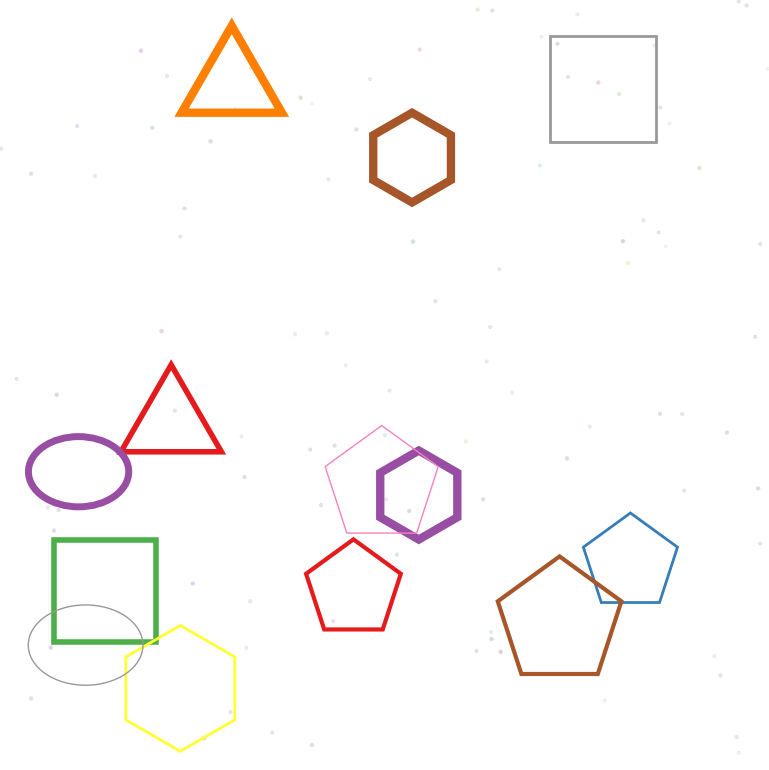[{"shape": "pentagon", "thickness": 1.5, "radius": 0.32, "center": [0.459, 0.235]}, {"shape": "triangle", "thickness": 2, "radius": 0.38, "center": [0.222, 0.451]}, {"shape": "pentagon", "thickness": 1, "radius": 0.32, "center": [0.819, 0.27]}, {"shape": "square", "thickness": 2, "radius": 0.33, "center": [0.136, 0.233]}, {"shape": "oval", "thickness": 2.5, "radius": 0.33, "center": [0.102, 0.387]}, {"shape": "hexagon", "thickness": 3, "radius": 0.29, "center": [0.544, 0.357]}, {"shape": "triangle", "thickness": 3, "radius": 0.38, "center": [0.301, 0.891]}, {"shape": "hexagon", "thickness": 1, "radius": 0.41, "center": [0.234, 0.106]}, {"shape": "hexagon", "thickness": 3, "radius": 0.29, "center": [0.535, 0.795]}, {"shape": "pentagon", "thickness": 1.5, "radius": 0.42, "center": [0.727, 0.193]}, {"shape": "pentagon", "thickness": 0.5, "radius": 0.39, "center": [0.496, 0.37]}, {"shape": "square", "thickness": 1, "radius": 0.35, "center": [0.783, 0.884]}, {"shape": "oval", "thickness": 0.5, "radius": 0.37, "center": [0.111, 0.162]}]